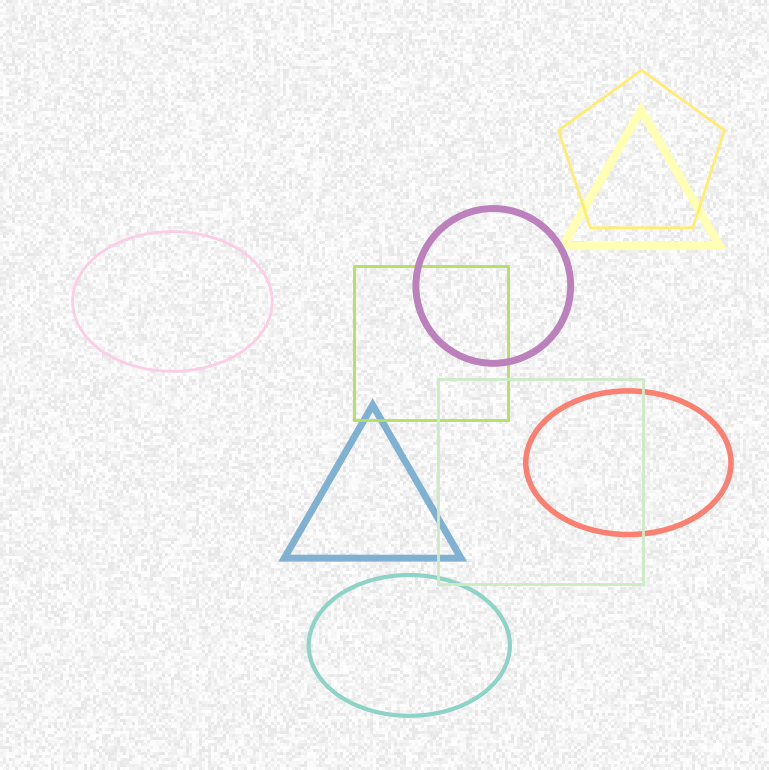[{"shape": "oval", "thickness": 1.5, "radius": 0.65, "center": [0.532, 0.162]}, {"shape": "triangle", "thickness": 3, "radius": 0.59, "center": [0.833, 0.74]}, {"shape": "oval", "thickness": 2, "radius": 0.67, "center": [0.816, 0.399]}, {"shape": "triangle", "thickness": 2.5, "radius": 0.66, "center": [0.484, 0.341]}, {"shape": "square", "thickness": 1, "radius": 0.5, "center": [0.56, 0.554]}, {"shape": "oval", "thickness": 1, "radius": 0.65, "center": [0.224, 0.609]}, {"shape": "circle", "thickness": 2.5, "radius": 0.5, "center": [0.641, 0.629]}, {"shape": "square", "thickness": 1, "radius": 0.66, "center": [0.702, 0.374]}, {"shape": "pentagon", "thickness": 1, "radius": 0.57, "center": [0.833, 0.796]}]